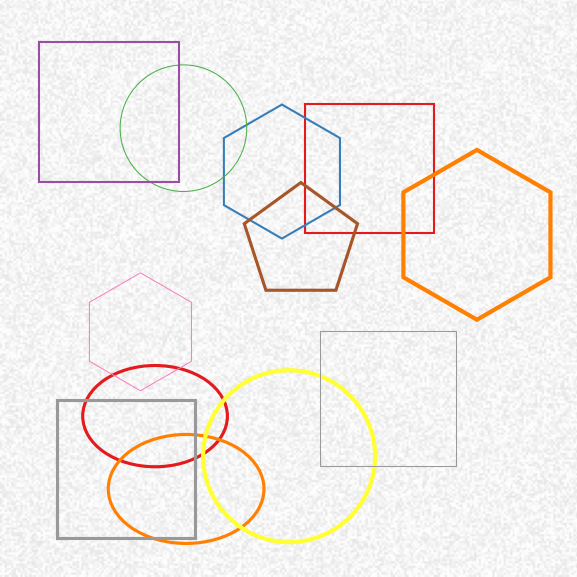[{"shape": "oval", "thickness": 1.5, "radius": 0.63, "center": [0.268, 0.279]}, {"shape": "square", "thickness": 1, "radius": 0.56, "center": [0.64, 0.708]}, {"shape": "hexagon", "thickness": 1, "radius": 0.58, "center": [0.488, 0.702]}, {"shape": "circle", "thickness": 0.5, "radius": 0.55, "center": [0.318, 0.777]}, {"shape": "square", "thickness": 1, "radius": 0.6, "center": [0.189, 0.805]}, {"shape": "oval", "thickness": 1.5, "radius": 0.67, "center": [0.322, 0.152]}, {"shape": "hexagon", "thickness": 2, "radius": 0.74, "center": [0.826, 0.593]}, {"shape": "circle", "thickness": 2, "radius": 0.74, "center": [0.501, 0.209]}, {"shape": "pentagon", "thickness": 1.5, "radius": 0.52, "center": [0.521, 0.58]}, {"shape": "hexagon", "thickness": 0.5, "radius": 0.51, "center": [0.243, 0.425]}, {"shape": "square", "thickness": 1.5, "radius": 0.6, "center": [0.219, 0.187]}, {"shape": "square", "thickness": 0.5, "radius": 0.59, "center": [0.671, 0.309]}]